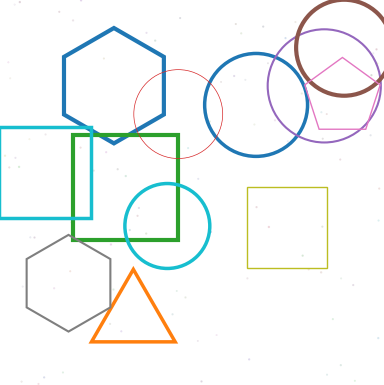[{"shape": "circle", "thickness": 2.5, "radius": 0.67, "center": [0.665, 0.727]}, {"shape": "hexagon", "thickness": 3, "radius": 0.75, "center": [0.296, 0.777]}, {"shape": "triangle", "thickness": 2.5, "radius": 0.63, "center": [0.346, 0.175]}, {"shape": "square", "thickness": 3, "radius": 0.68, "center": [0.326, 0.513]}, {"shape": "circle", "thickness": 0.5, "radius": 0.58, "center": [0.463, 0.704]}, {"shape": "circle", "thickness": 1.5, "radius": 0.73, "center": [0.842, 0.777]}, {"shape": "circle", "thickness": 3, "radius": 0.62, "center": [0.894, 0.876]}, {"shape": "pentagon", "thickness": 1, "radius": 0.52, "center": [0.889, 0.748]}, {"shape": "hexagon", "thickness": 1.5, "radius": 0.63, "center": [0.178, 0.264]}, {"shape": "square", "thickness": 1, "radius": 0.52, "center": [0.746, 0.408]}, {"shape": "square", "thickness": 2.5, "radius": 0.59, "center": [0.118, 0.552]}, {"shape": "circle", "thickness": 2.5, "radius": 0.55, "center": [0.435, 0.413]}]